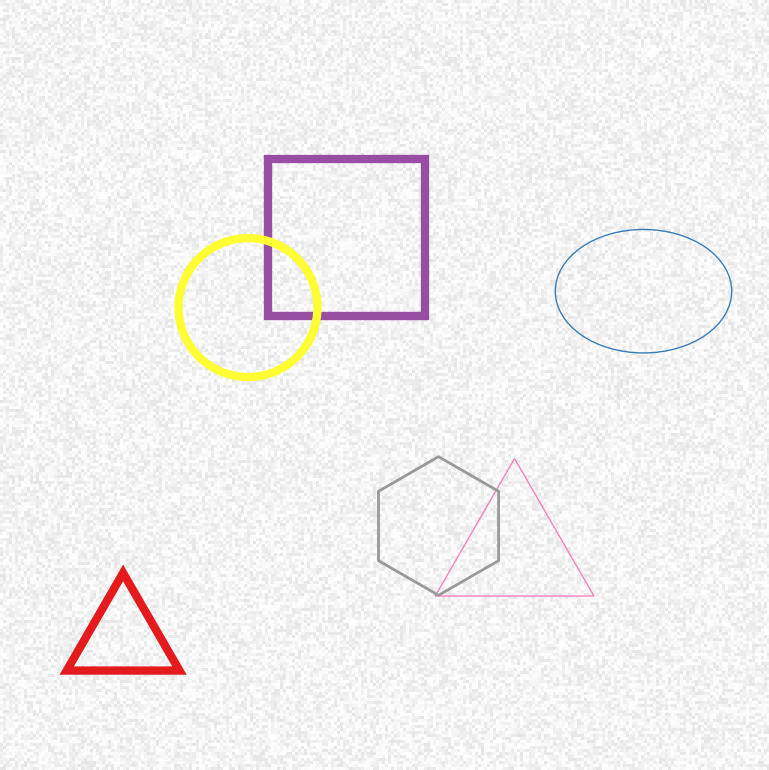[{"shape": "triangle", "thickness": 3, "radius": 0.42, "center": [0.16, 0.171]}, {"shape": "oval", "thickness": 0.5, "radius": 0.57, "center": [0.836, 0.622]}, {"shape": "square", "thickness": 3, "radius": 0.51, "center": [0.45, 0.692]}, {"shape": "circle", "thickness": 3, "radius": 0.45, "center": [0.322, 0.601]}, {"shape": "triangle", "thickness": 0.5, "radius": 0.6, "center": [0.668, 0.285]}, {"shape": "hexagon", "thickness": 1, "radius": 0.45, "center": [0.57, 0.317]}]